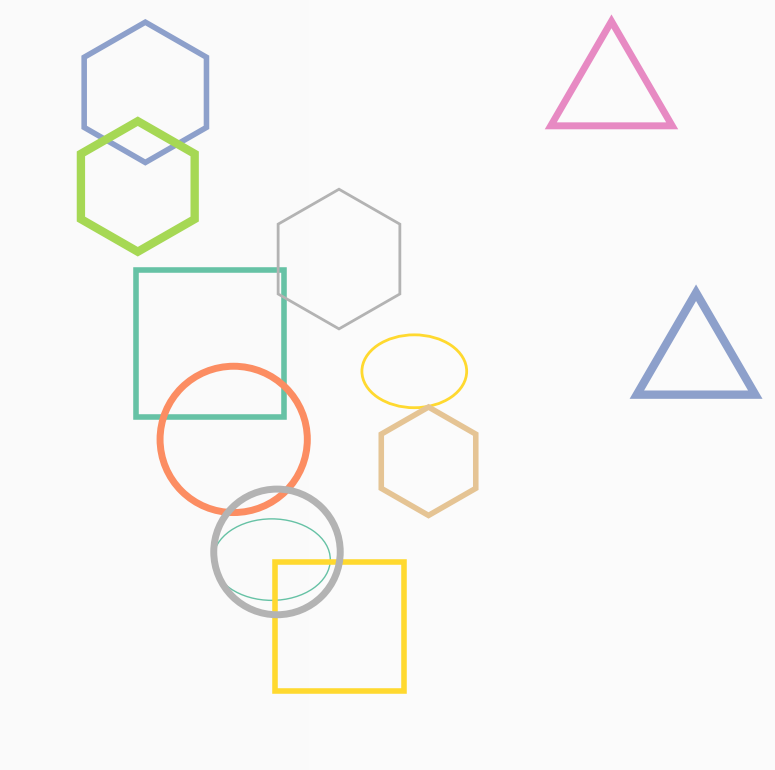[{"shape": "oval", "thickness": 0.5, "radius": 0.38, "center": [0.351, 0.273]}, {"shape": "square", "thickness": 2, "radius": 0.48, "center": [0.271, 0.554]}, {"shape": "circle", "thickness": 2.5, "radius": 0.48, "center": [0.302, 0.429]}, {"shape": "triangle", "thickness": 3, "radius": 0.44, "center": [0.898, 0.532]}, {"shape": "hexagon", "thickness": 2, "radius": 0.46, "center": [0.188, 0.88]}, {"shape": "triangle", "thickness": 2.5, "radius": 0.45, "center": [0.789, 0.882]}, {"shape": "hexagon", "thickness": 3, "radius": 0.42, "center": [0.178, 0.758]}, {"shape": "oval", "thickness": 1, "radius": 0.34, "center": [0.535, 0.518]}, {"shape": "square", "thickness": 2, "radius": 0.42, "center": [0.439, 0.186]}, {"shape": "hexagon", "thickness": 2, "radius": 0.35, "center": [0.553, 0.401]}, {"shape": "hexagon", "thickness": 1, "radius": 0.45, "center": [0.437, 0.664]}, {"shape": "circle", "thickness": 2.5, "radius": 0.41, "center": [0.357, 0.283]}]